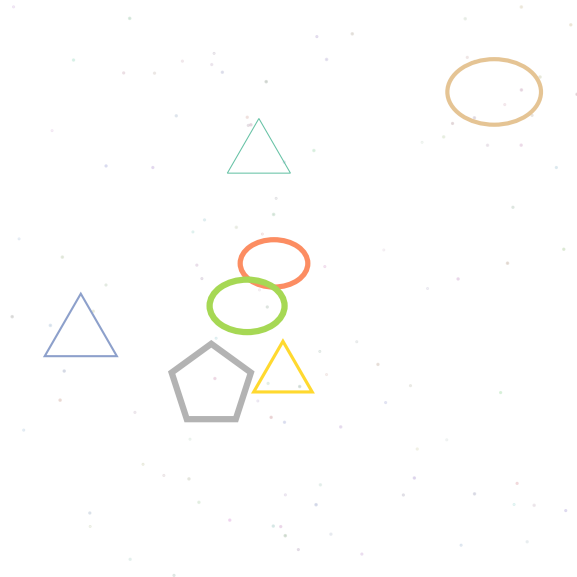[{"shape": "triangle", "thickness": 0.5, "radius": 0.32, "center": [0.448, 0.731]}, {"shape": "oval", "thickness": 2.5, "radius": 0.29, "center": [0.474, 0.543]}, {"shape": "triangle", "thickness": 1, "radius": 0.36, "center": [0.14, 0.418]}, {"shape": "oval", "thickness": 3, "radius": 0.32, "center": [0.428, 0.469]}, {"shape": "triangle", "thickness": 1.5, "radius": 0.29, "center": [0.49, 0.35]}, {"shape": "oval", "thickness": 2, "radius": 0.41, "center": [0.856, 0.84]}, {"shape": "pentagon", "thickness": 3, "radius": 0.36, "center": [0.366, 0.332]}]